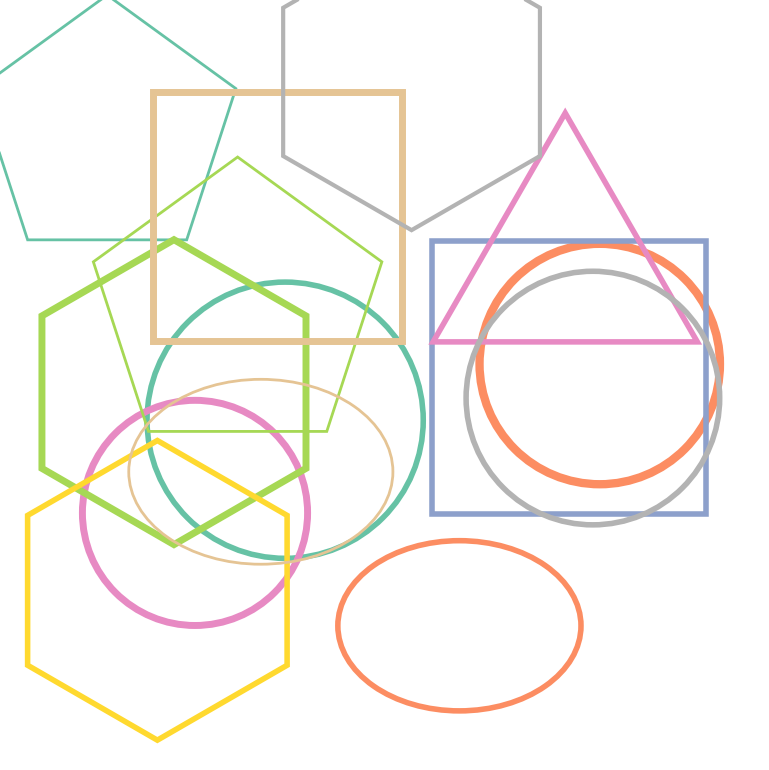[{"shape": "circle", "thickness": 2, "radius": 0.9, "center": [0.37, 0.454]}, {"shape": "pentagon", "thickness": 1, "radius": 0.88, "center": [0.139, 0.831]}, {"shape": "oval", "thickness": 2, "radius": 0.79, "center": [0.597, 0.187]}, {"shape": "circle", "thickness": 3, "radius": 0.78, "center": [0.779, 0.527]}, {"shape": "square", "thickness": 2, "radius": 0.89, "center": [0.739, 0.51]}, {"shape": "triangle", "thickness": 2, "radius": 0.99, "center": [0.734, 0.655]}, {"shape": "circle", "thickness": 2.5, "radius": 0.73, "center": [0.253, 0.334]}, {"shape": "hexagon", "thickness": 2.5, "radius": 0.99, "center": [0.226, 0.491]}, {"shape": "pentagon", "thickness": 1, "radius": 0.98, "center": [0.309, 0.599]}, {"shape": "hexagon", "thickness": 2, "radius": 0.97, "center": [0.204, 0.233]}, {"shape": "oval", "thickness": 1, "radius": 0.86, "center": [0.339, 0.387]}, {"shape": "square", "thickness": 2.5, "radius": 0.81, "center": [0.361, 0.719]}, {"shape": "hexagon", "thickness": 1.5, "radius": 0.96, "center": [0.534, 0.894]}, {"shape": "circle", "thickness": 2, "radius": 0.82, "center": [0.77, 0.483]}]